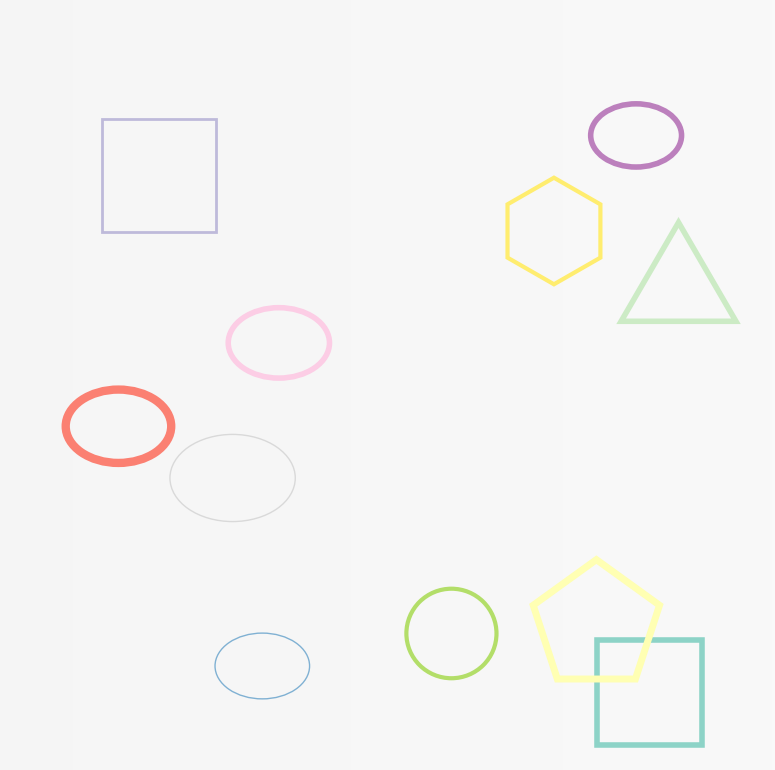[{"shape": "square", "thickness": 2, "radius": 0.34, "center": [0.838, 0.101]}, {"shape": "pentagon", "thickness": 2.5, "radius": 0.43, "center": [0.77, 0.187]}, {"shape": "square", "thickness": 1, "radius": 0.37, "center": [0.205, 0.772]}, {"shape": "oval", "thickness": 3, "radius": 0.34, "center": [0.153, 0.446]}, {"shape": "oval", "thickness": 0.5, "radius": 0.31, "center": [0.338, 0.135]}, {"shape": "circle", "thickness": 1.5, "radius": 0.29, "center": [0.583, 0.177]}, {"shape": "oval", "thickness": 2, "radius": 0.33, "center": [0.36, 0.555]}, {"shape": "oval", "thickness": 0.5, "radius": 0.4, "center": [0.3, 0.379]}, {"shape": "oval", "thickness": 2, "radius": 0.29, "center": [0.821, 0.824]}, {"shape": "triangle", "thickness": 2, "radius": 0.43, "center": [0.876, 0.626]}, {"shape": "hexagon", "thickness": 1.5, "radius": 0.35, "center": [0.715, 0.7]}]